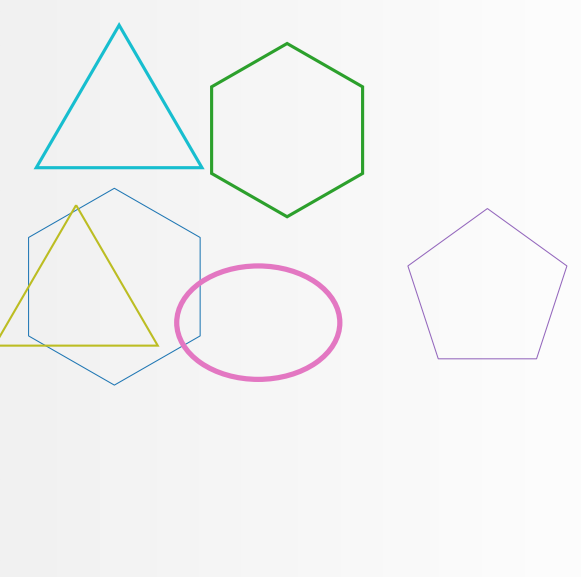[{"shape": "hexagon", "thickness": 0.5, "radius": 0.85, "center": [0.197, 0.503]}, {"shape": "hexagon", "thickness": 1.5, "radius": 0.75, "center": [0.494, 0.774]}, {"shape": "pentagon", "thickness": 0.5, "radius": 0.72, "center": [0.839, 0.494]}, {"shape": "oval", "thickness": 2.5, "radius": 0.7, "center": [0.444, 0.44]}, {"shape": "triangle", "thickness": 1, "radius": 0.81, "center": [0.131, 0.482]}, {"shape": "triangle", "thickness": 1.5, "radius": 0.82, "center": [0.205, 0.791]}]